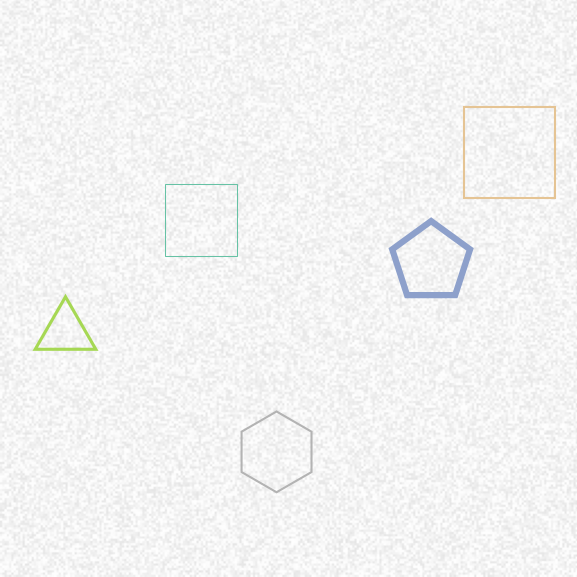[{"shape": "square", "thickness": 0.5, "radius": 0.31, "center": [0.348, 0.618]}, {"shape": "pentagon", "thickness": 3, "radius": 0.35, "center": [0.747, 0.545]}, {"shape": "triangle", "thickness": 1.5, "radius": 0.3, "center": [0.113, 0.425]}, {"shape": "square", "thickness": 1, "radius": 0.4, "center": [0.882, 0.735]}, {"shape": "hexagon", "thickness": 1, "radius": 0.35, "center": [0.479, 0.217]}]